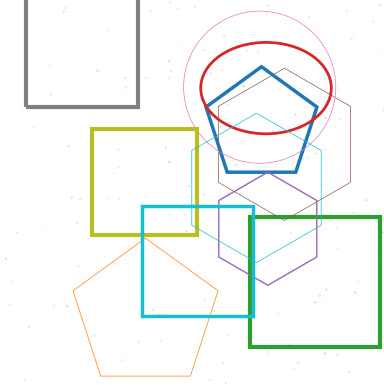[{"shape": "pentagon", "thickness": 2.5, "radius": 0.76, "center": [0.679, 0.675]}, {"shape": "pentagon", "thickness": 0.5, "radius": 0.99, "center": [0.378, 0.183]}, {"shape": "square", "thickness": 3, "radius": 0.85, "center": [0.818, 0.268]}, {"shape": "oval", "thickness": 2, "radius": 0.85, "center": [0.691, 0.771]}, {"shape": "hexagon", "thickness": 1, "radius": 0.73, "center": [0.696, 0.406]}, {"shape": "hexagon", "thickness": 0.5, "radius": 0.99, "center": [0.739, 0.625]}, {"shape": "circle", "thickness": 0.5, "radius": 0.99, "center": [0.675, 0.774]}, {"shape": "square", "thickness": 3, "radius": 0.73, "center": [0.213, 0.866]}, {"shape": "square", "thickness": 3, "radius": 0.68, "center": [0.376, 0.527]}, {"shape": "square", "thickness": 2.5, "radius": 0.72, "center": [0.513, 0.322]}, {"shape": "hexagon", "thickness": 0.5, "radius": 0.97, "center": [0.666, 0.512]}]